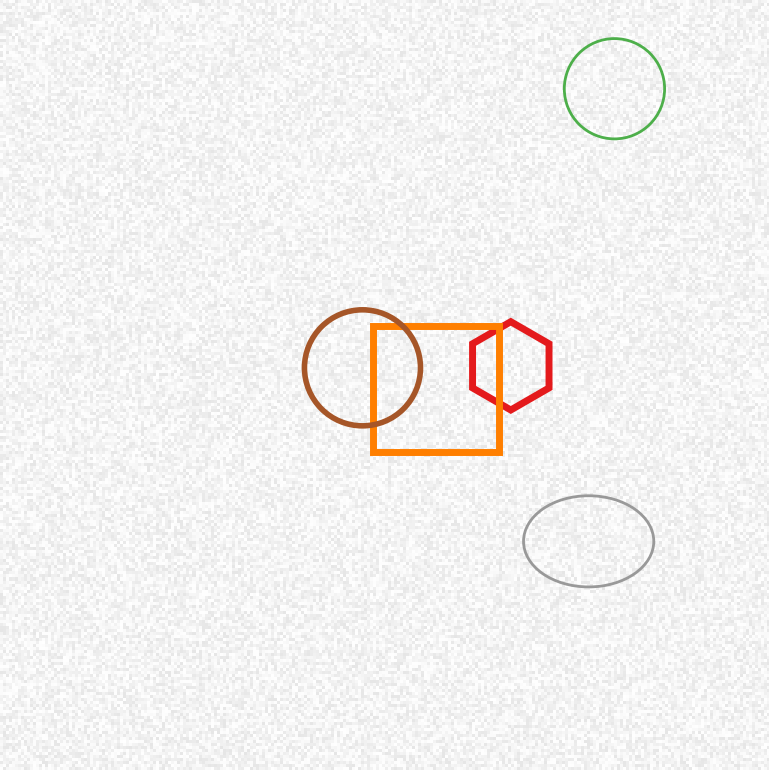[{"shape": "hexagon", "thickness": 2.5, "radius": 0.29, "center": [0.663, 0.525]}, {"shape": "circle", "thickness": 1, "radius": 0.33, "center": [0.798, 0.885]}, {"shape": "square", "thickness": 2.5, "radius": 0.41, "center": [0.566, 0.495]}, {"shape": "circle", "thickness": 2, "radius": 0.38, "center": [0.471, 0.522]}, {"shape": "oval", "thickness": 1, "radius": 0.42, "center": [0.764, 0.297]}]